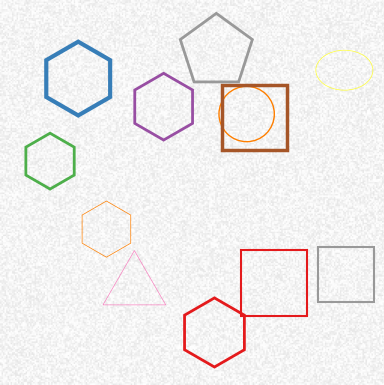[{"shape": "hexagon", "thickness": 2, "radius": 0.45, "center": [0.557, 0.136]}, {"shape": "square", "thickness": 1.5, "radius": 0.43, "center": [0.712, 0.264]}, {"shape": "hexagon", "thickness": 3, "radius": 0.48, "center": [0.203, 0.796]}, {"shape": "hexagon", "thickness": 2, "radius": 0.36, "center": [0.13, 0.582]}, {"shape": "hexagon", "thickness": 2, "radius": 0.43, "center": [0.425, 0.723]}, {"shape": "circle", "thickness": 1, "radius": 0.36, "center": [0.641, 0.704]}, {"shape": "hexagon", "thickness": 0.5, "radius": 0.36, "center": [0.276, 0.405]}, {"shape": "oval", "thickness": 0.5, "radius": 0.37, "center": [0.894, 0.818]}, {"shape": "square", "thickness": 2.5, "radius": 0.42, "center": [0.66, 0.695]}, {"shape": "triangle", "thickness": 0.5, "radius": 0.47, "center": [0.349, 0.255]}, {"shape": "square", "thickness": 1.5, "radius": 0.36, "center": [0.899, 0.286]}, {"shape": "pentagon", "thickness": 2, "radius": 0.49, "center": [0.562, 0.867]}]